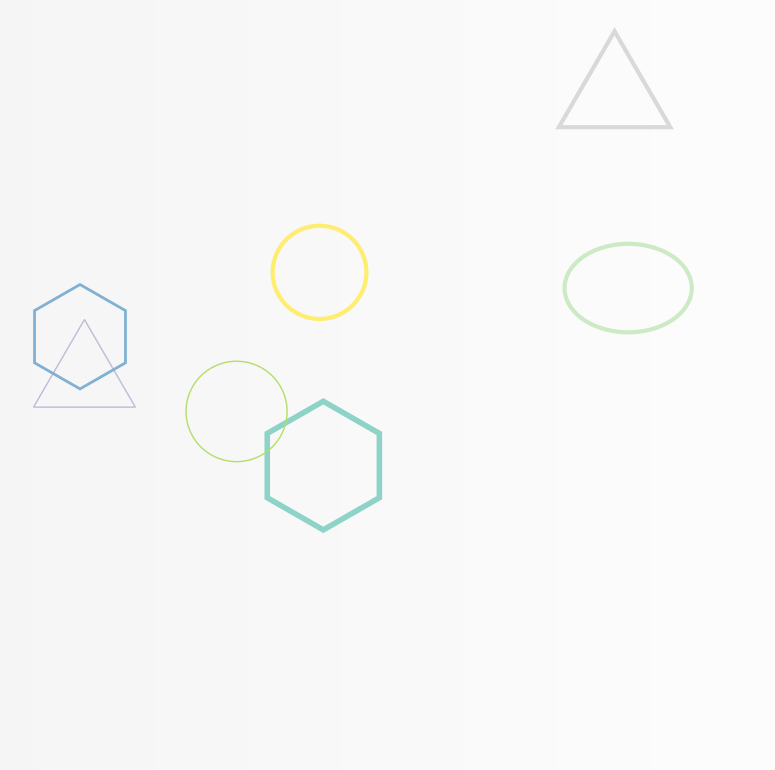[{"shape": "hexagon", "thickness": 2, "radius": 0.42, "center": [0.417, 0.395]}, {"shape": "triangle", "thickness": 0.5, "radius": 0.38, "center": [0.109, 0.509]}, {"shape": "hexagon", "thickness": 1, "radius": 0.34, "center": [0.103, 0.563]}, {"shape": "circle", "thickness": 0.5, "radius": 0.33, "center": [0.305, 0.466]}, {"shape": "triangle", "thickness": 1.5, "radius": 0.42, "center": [0.793, 0.876]}, {"shape": "oval", "thickness": 1.5, "radius": 0.41, "center": [0.811, 0.626]}, {"shape": "circle", "thickness": 1.5, "radius": 0.3, "center": [0.412, 0.646]}]